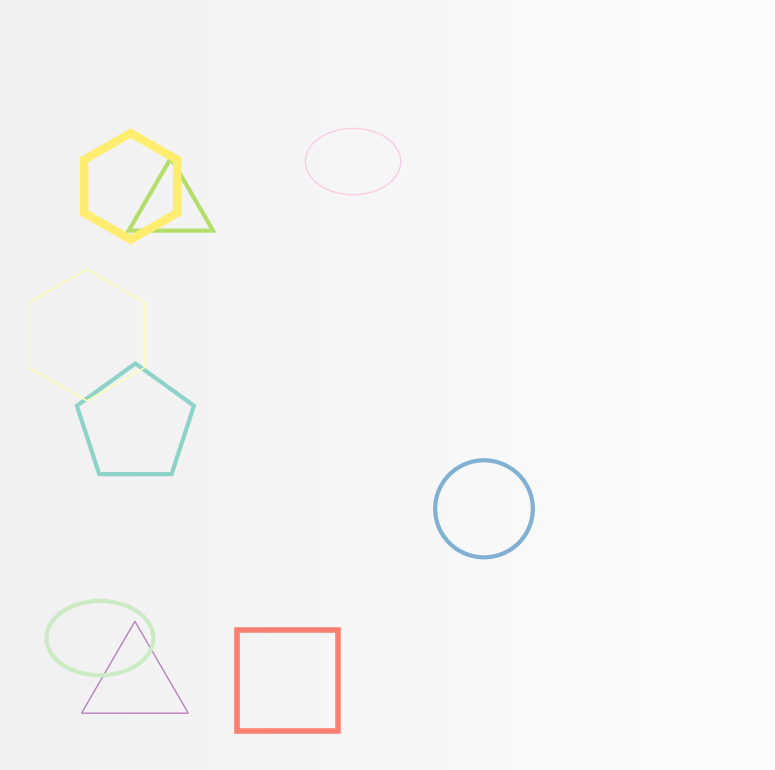[{"shape": "pentagon", "thickness": 1.5, "radius": 0.4, "center": [0.175, 0.449]}, {"shape": "hexagon", "thickness": 0.5, "radius": 0.43, "center": [0.112, 0.565]}, {"shape": "square", "thickness": 2, "radius": 0.33, "center": [0.371, 0.117]}, {"shape": "circle", "thickness": 1.5, "radius": 0.32, "center": [0.625, 0.339]}, {"shape": "triangle", "thickness": 1.5, "radius": 0.31, "center": [0.22, 0.732]}, {"shape": "oval", "thickness": 0.5, "radius": 0.31, "center": [0.456, 0.79]}, {"shape": "triangle", "thickness": 0.5, "radius": 0.4, "center": [0.174, 0.114]}, {"shape": "oval", "thickness": 1.5, "radius": 0.34, "center": [0.129, 0.171]}, {"shape": "hexagon", "thickness": 3, "radius": 0.35, "center": [0.169, 0.758]}]